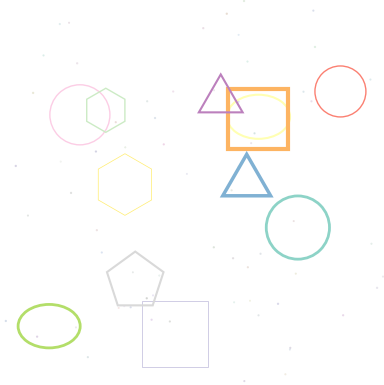[{"shape": "circle", "thickness": 2, "radius": 0.41, "center": [0.774, 0.409]}, {"shape": "oval", "thickness": 1.5, "radius": 0.41, "center": [0.671, 0.697]}, {"shape": "square", "thickness": 0.5, "radius": 0.43, "center": [0.453, 0.131]}, {"shape": "circle", "thickness": 1, "radius": 0.33, "center": [0.884, 0.762]}, {"shape": "triangle", "thickness": 2.5, "radius": 0.36, "center": [0.641, 0.527]}, {"shape": "square", "thickness": 3, "radius": 0.39, "center": [0.669, 0.691]}, {"shape": "oval", "thickness": 2, "radius": 0.4, "center": [0.128, 0.153]}, {"shape": "circle", "thickness": 1, "radius": 0.39, "center": [0.208, 0.702]}, {"shape": "pentagon", "thickness": 1.5, "radius": 0.39, "center": [0.351, 0.269]}, {"shape": "triangle", "thickness": 1.5, "radius": 0.33, "center": [0.573, 0.741]}, {"shape": "hexagon", "thickness": 1, "radius": 0.29, "center": [0.275, 0.714]}, {"shape": "hexagon", "thickness": 0.5, "radius": 0.4, "center": [0.325, 0.521]}]